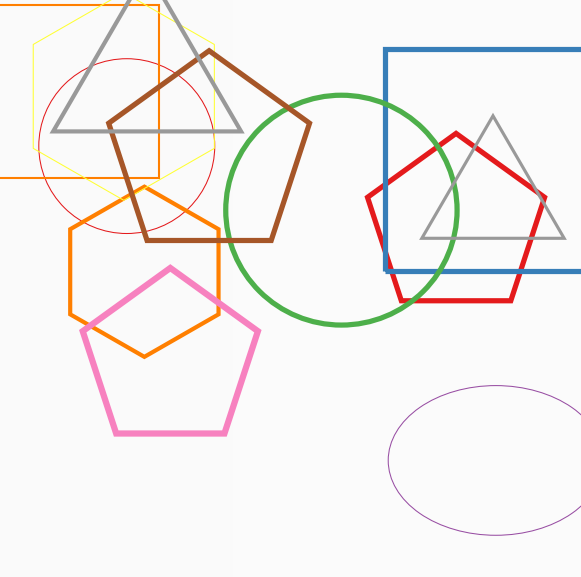[{"shape": "pentagon", "thickness": 2.5, "radius": 0.8, "center": [0.785, 0.608]}, {"shape": "circle", "thickness": 0.5, "radius": 0.76, "center": [0.218, 0.746]}, {"shape": "square", "thickness": 2.5, "radius": 0.96, "center": [0.855, 0.722]}, {"shape": "circle", "thickness": 2.5, "radius": 0.99, "center": [0.587, 0.635]}, {"shape": "oval", "thickness": 0.5, "radius": 0.93, "center": [0.853, 0.202]}, {"shape": "hexagon", "thickness": 2, "radius": 0.74, "center": [0.248, 0.529]}, {"shape": "square", "thickness": 1, "radius": 0.75, "center": [0.124, 0.841]}, {"shape": "hexagon", "thickness": 0.5, "radius": 0.9, "center": [0.213, 0.832]}, {"shape": "pentagon", "thickness": 2.5, "radius": 0.91, "center": [0.36, 0.73]}, {"shape": "pentagon", "thickness": 3, "radius": 0.79, "center": [0.293, 0.377]}, {"shape": "triangle", "thickness": 2, "radius": 0.93, "center": [0.253, 0.865]}, {"shape": "triangle", "thickness": 1.5, "radius": 0.71, "center": [0.848, 0.657]}]